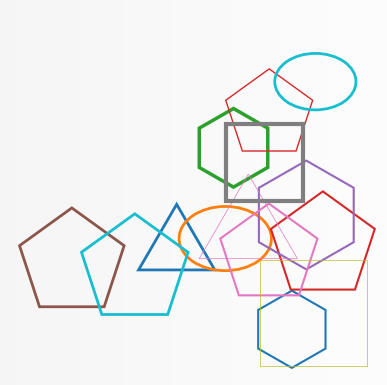[{"shape": "hexagon", "thickness": 1.5, "radius": 0.5, "center": [0.753, 0.145]}, {"shape": "triangle", "thickness": 2, "radius": 0.57, "center": [0.456, 0.356]}, {"shape": "oval", "thickness": 2, "radius": 0.6, "center": [0.581, 0.38]}, {"shape": "hexagon", "thickness": 2.5, "radius": 0.51, "center": [0.603, 0.616]}, {"shape": "pentagon", "thickness": 1.5, "radius": 0.7, "center": [0.833, 0.362]}, {"shape": "pentagon", "thickness": 1, "radius": 0.59, "center": [0.695, 0.703]}, {"shape": "hexagon", "thickness": 1.5, "radius": 0.71, "center": [0.79, 0.442]}, {"shape": "pentagon", "thickness": 2, "radius": 0.71, "center": [0.185, 0.318]}, {"shape": "triangle", "thickness": 0.5, "radius": 0.73, "center": [0.641, 0.401]}, {"shape": "pentagon", "thickness": 1.5, "radius": 0.66, "center": [0.694, 0.34]}, {"shape": "square", "thickness": 3, "radius": 0.5, "center": [0.682, 0.577]}, {"shape": "square", "thickness": 0.5, "radius": 0.69, "center": [0.809, 0.187]}, {"shape": "oval", "thickness": 2, "radius": 0.52, "center": [0.814, 0.788]}, {"shape": "pentagon", "thickness": 2, "radius": 0.72, "center": [0.348, 0.3]}]